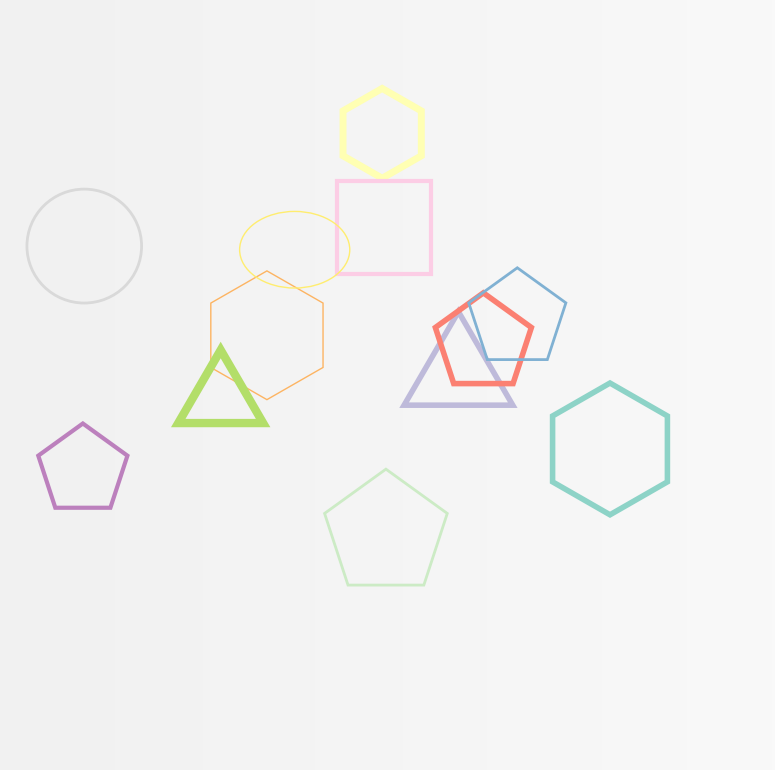[{"shape": "hexagon", "thickness": 2, "radius": 0.43, "center": [0.787, 0.417]}, {"shape": "hexagon", "thickness": 2.5, "radius": 0.29, "center": [0.493, 0.827]}, {"shape": "triangle", "thickness": 2, "radius": 0.4, "center": [0.592, 0.514]}, {"shape": "pentagon", "thickness": 2, "radius": 0.33, "center": [0.624, 0.555]}, {"shape": "pentagon", "thickness": 1, "radius": 0.33, "center": [0.667, 0.586]}, {"shape": "hexagon", "thickness": 0.5, "radius": 0.42, "center": [0.344, 0.565]}, {"shape": "triangle", "thickness": 3, "radius": 0.32, "center": [0.285, 0.482]}, {"shape": "square", "thickness": 1.5, "radius": 0.3, "center": [0.495, 0.704]}, {"shape": "circle", "thickness": 1, "radius": 0.37, "center": [0.109, 0.68]}, {"shape": "pentagon", "thickness": 1.5, "radius": 0.3, "center": [0.107, 0.39]}, {"shape": "pentagon", "thickness": 1, "radius": 0.42, "center": [0.498, 0.307]}, {"shape": "oval", "thickness": 0.5, "radius": 0.36, "center": [0.38, 0.676]}]